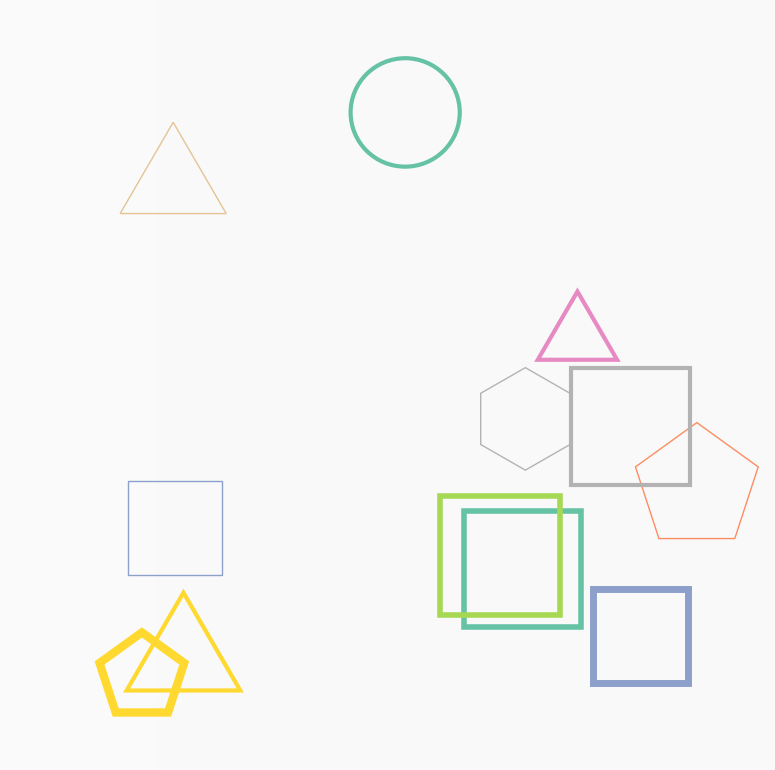[{"shape": "square", "thickness": 2, "radius": 0.38, "center": [0.674, 0.261]}, {"shape": "circle", "thickness": 1.5, "radius": 0.35, "center": [0.523, 0.854]}, {"shape": "pentagon", "thickness": 0.5, "radius": 0.42, "center": [0.899, 0.368]}, {"shape": "square", "thickness": 0.5, "radius": 0.31, "center": [0.226, 0.314]}, {"shape": "square", "thickness": 2.5, "radius": 0.3, "center": [0.826, 0.174]}, {"shape": "triangle", "thickness": 1.5, "radius": 0.3, "center": [0.745, 0.562]}, {"shape": "square", "thickness": 2, "radius": 0.39, "center": [0.645, 0.279]}, {"shape": "pentagon", "thickness": 3, "radius": 0.29, "center": [0.183, 0.121]}, {"shape": "triangle", "thickness": 1.5, "radius": 0.42, "center": [0.237, 0.146]}, {"shape": "triangle", "thickness": 0.5, "radius": 0.4, "center": [0.223, 0.762]}, {"shape": "square", "thickness": 1.5, "radius": 0.38, "center": [0.814, 0.446]}, {"shape": "hexagon", "thickness": 0.5, "radius": 0.33, "center": [0.678, 0.456]}]